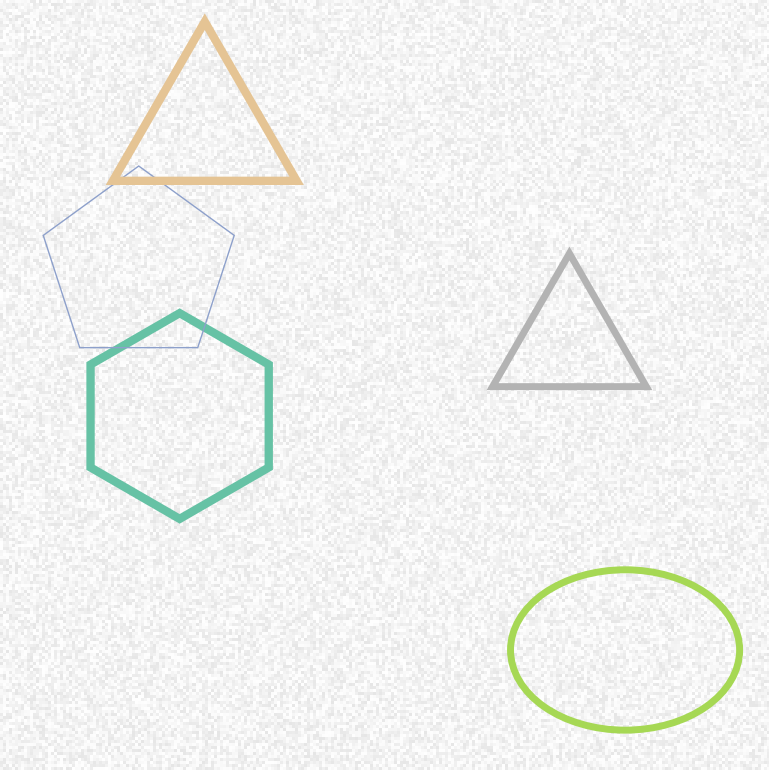[{"shape": "hexagon", "thickness": 3, "radius": 0.67, "center": [0.233, 0.46]}, {"shape": "pentagon", "thickness": 0.5, "radius": 0.65, "center": [0.18, 0.654]}, {"shape": "oval", "thickness": 2.5, "radius": 0.74, "center": [0.812, 0.156]}, {"shape": "triangle", "thickness": 3, "radius": 0.69, "center": [0.266, 0.834]}, {"shape": "triangle", "thickness": 2.5, "radius": 0.58, "center": [0.74, 0.556]}]